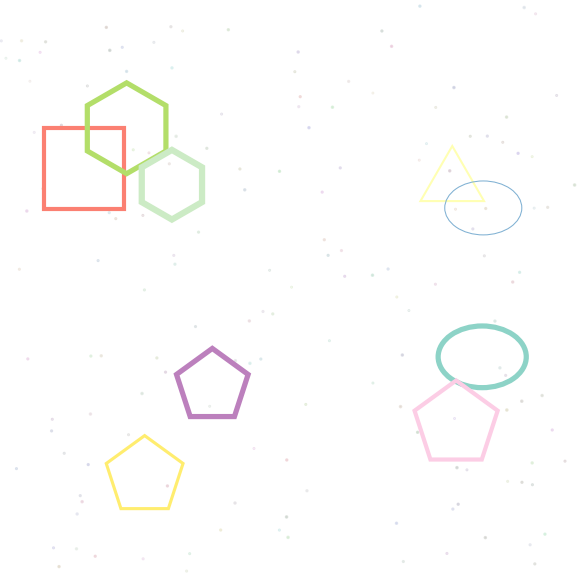[{"shape": "oval", "thickness": 2.5, "radius": 0.38, "center": [0.835, 0.381]}, {"shape": "triangle", "thickness": 1, "radius": 0.32, "center": [0.783, 0.683]}, {"shape": "square", "thickness": 2, "radius": 0.35, "center": [0.145, 0.707]}, {"shape": "oval", "thickness": 0.5, "radius": 0.33, "center": [0.837, 0.639]}, {"shape": "hexagon", "thickness": 2.5, "radius": 0.39, "center": [0.219, 0.777]}, {"shape": "pentagon", "thickness": 2, "radius": 0.38, "center": [0.79, 0.265]}, {"shape": "pentagon", "thickness": 2.5, "radius": 0.33, "center": [0.368, 0.331]}, {"shape": "hexagon", "thickness": 3, "radius": 0.3, "center": [0.298, 0.679]}, {"shape": "pentagon", "thickness": 1.5, "radius": 0.35, "center": [0.25, 0.175]}]